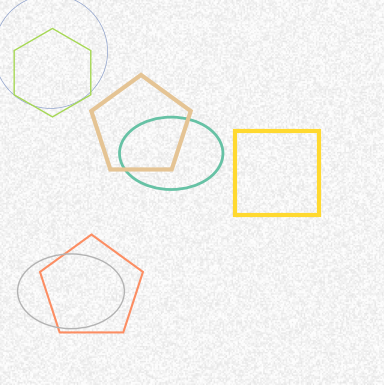[{"shape": "oval", "thickness": 2, "radius": 0.67, "center": [0.445, 0.602]}, {"shape": "pentagon", "thickness": 1.5, "radius": 0.7, "center": [0.238, 0.25]}, {"shape": "circle", "thickness": 0.5, "radius": 0.74, "center": [0.132, 0.866]}, {"shape": "hexagon", "thickness": 1, "radius": 0.57, "center": [0.136, 0.811]}, {"shape": "square", "thickness": 3, "radius": 0.55, "center": [0.72, 0.551]}, {"shape": "pentagon", "thickness": 3, "radius": 0.68, "center": [0.366, 0.67]}, {"shape": "oval", "thickness": 1, "radius": 0.69, "center": [0.184, 0.243]}]